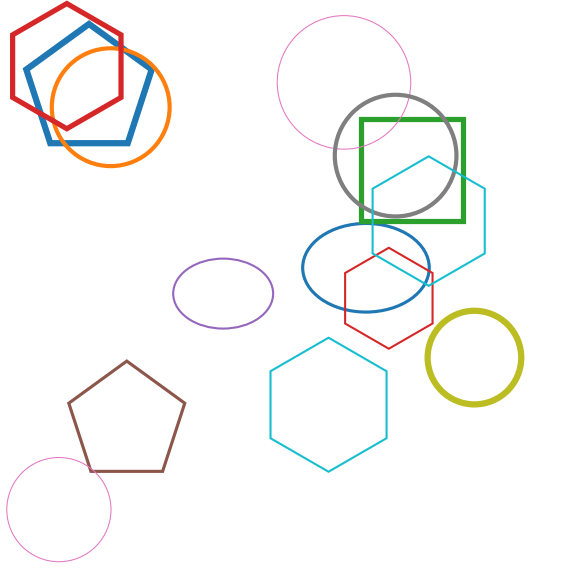[{"shape": "oval", "thickness": 1.5, "radius": 0.55, "center": [0.634, 0.535]}, {"shape": "pentagon", "thickness": 3, "radius": 0.57, "center": [0.154, 0.844]}, {"shape": "circle", "thickness": 2, "radius": 0.51, "center": [0.192, 0.814]}, {"shape": "square", "thickness": 2.5, "radius": 0.44, "center": [0.713, 0.705]}, {"shape": "hexagon", "thickness": 2.5, "radius": 0.54, "center": [0.116, 0.885]}, {"shape": "hexagon", "thickness": 1, "radius": 0.44, "center": [0.673, 0.483]}, {"shape": "oval", "thickness": 1, "radius": 0.43, "center": [0.386, 0.491]}, {"shape": "pentagon", "thickness": 1.5, "radius": 0.53, "center": [0.22, 0.268]}, {"shape": "circle", "thickness": 0.5, "radius": 0.58, "center": [0.596, 0.856]}, {"shape": "circle", "thickness": 0.5, "radius": 0.45, "center": [0.102, 0.117]}, {"shape": "circle", "thickness": 2, "radius": 0.53, "center": [0.685, 0.73]}, {"shape": "circle", "thickness": 3, "radius": 0.41, "center": [0.822, 0.38]}, {"shape": "hexagon", "thickness": 1, "radius": 0.56, "center": [0.742, 0.616]}, {"shape": "hexagon", "thickness": 1, "radius": 0.58, "center": [0.569, 0.298]}]